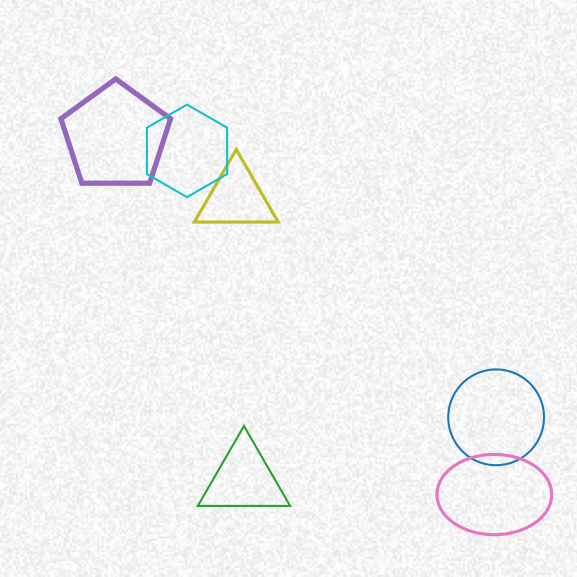[{"shape": "circle", "thickness": 1, "radius": 0.41, "center": [0.859, 0.277]}, {"shape": "triangle", "thickness": 1, "radius": 0.46, "center": [0.422, 0.169]}, {"shape": "pentagon", "thickness": 2.5, "radius": 0.5, "center": [0.2, 0.763]}, {"shape": "oval", "thickness": 1.5, "radius": 0.5, "center": [0.856, 0.143]}, {"shape": "triangle", "thickness": 1.5, "radius": 0.42, "center": [0.409, 0.657]}, {"shape": "hexagon", "thickness": 1, "radius": 0.4, "center": [0.324, 0.738]}]